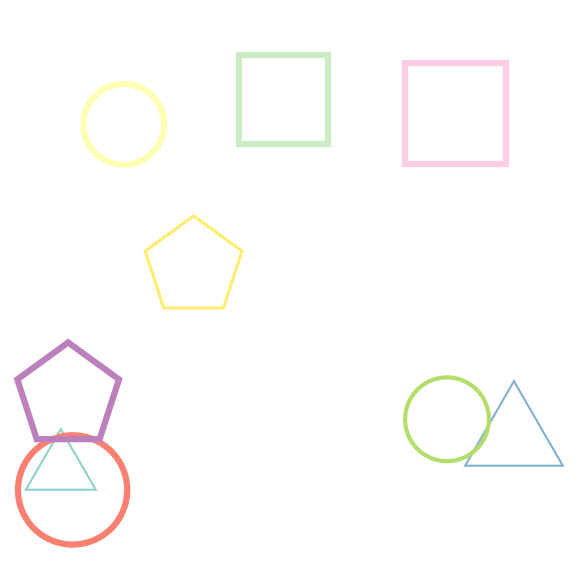[{"shape": "triangle", "thickness": 1, "radius": 0.35, "center": [0.105, 0.186]}, {"shape": "circle", "thickness": 3, "radius": 0.35, "center": [0.214, 0.784]}, {"shape": "circle", "thickness": 3, "radius": 0.47, "center": [0.126, 0.151]}, {"shape": "triangle", "thickness": 1, "radius": 0.49, "center": [0.89, 0.242]}, {"shape": "circle", "thickness": 2, "radius": 0.36, "center": [0.774, 0.273]}, {"shape": "square", "thickness": 3, "radius": 0.44, "center": [0.789, 0.803]}, {"shape": "pentagon", "thickness": 3, "radius": 0.46, "center": [0.118, 0.314]}, {"shape": "square", "thickness": 3, "radius": 0.38, "center": [0.491, 0.827]}, {"shape": "pentagon", "thickness": 1.5, "radius": 0.44, "center": [0.335, 0.537]}]